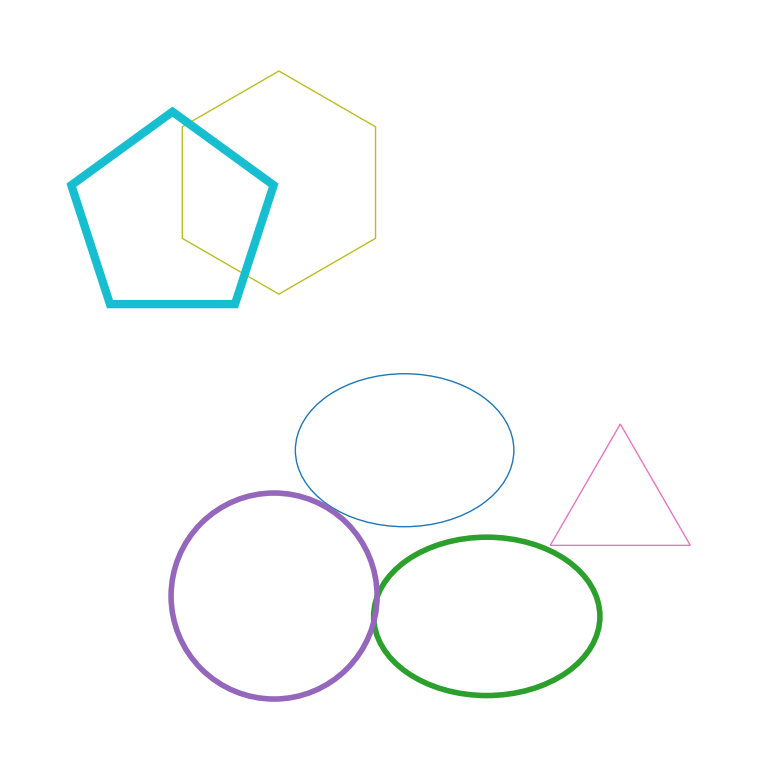[{"shape": "oval", "thickness": 0.5, "radius": 0.71, "center": [0.525, 0.415]}, {"shape": "oval", "thickness": 2, "radius": 0.73, "center": [0.632, 0.2]}, {"shape": "circle", "thickness": 2, "radius": 0.67, "center": [0.356, 0.226]}, {"shape": "triangle", "thickness": 0.5, "radius": 0.53, "center": [0.806, 0.344]}, {"shape": "hexagon", "thickness": 0.5, "radius": 0.72, "center": [0.362, 0.763]}, {"shape": "pentagon", "thickness": 3, "radius": 0.69, "center": [0.224, 0.717]}]